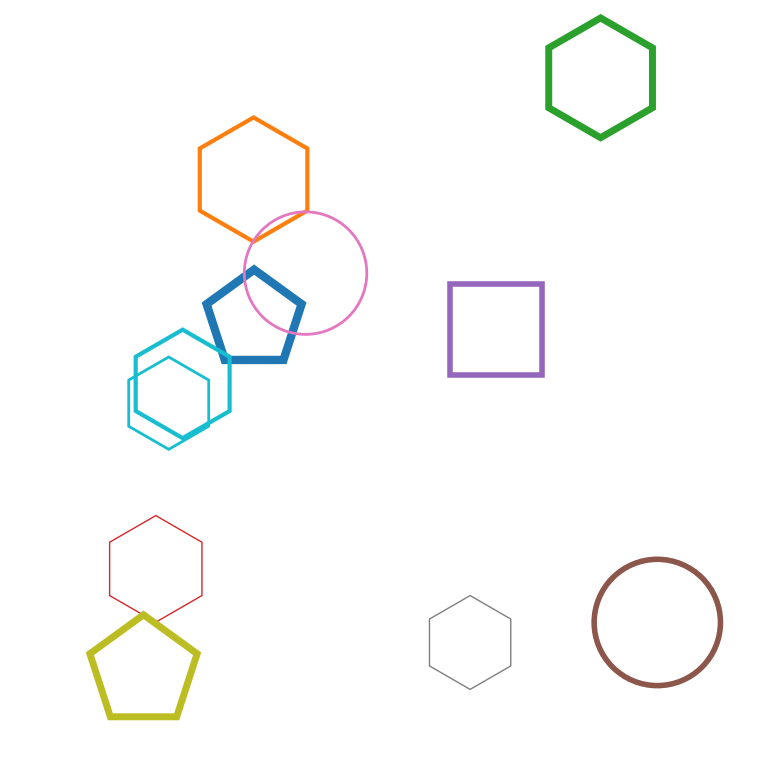[{"shape": "pentagon", "thickness": 3, "radius": 0.32, "center": [0.33, 0.585]}, {"shape": "hexagon", "thickness": 1.5, "radius": 0.4, "center": [0.329, 0.767]}, {"shape": "hexagon", "thickness": 2.5, "radius": 0.39, "center": [0.78, 0.899]}, {"shape": "hexagon", "thickness": 0.5, "radius": 0.35, "center": [0.202, 0.261]}, {"shape": "square", "thickness": 2, "radius": 0.3, "center": [0.644, 0.572]}, {"shape": "circle", "thickness": 2, "radius": 0.41, "center": [0.854, 0.192]}, {"shape": "circle", "thickness": 1, "radius": 0.4, "center": [0.397, 0.645]}, {"shape": "hexagon", "thickness": 0.5, "radius": 0.3, "center": [0.611, 0.166]}, {"shape": "pentagon", "thickness": 2.5, "radius": 0.37, "center": [0.186, 0.128]}, {"shape": "hexagon", "thickness": 1, "radius": 0.3, "center": [0.219, 0.476]}, {"shape": "hexagon", "thickness": 1.5, "radius": 0.35, "center": [0.237, 0.501]}]